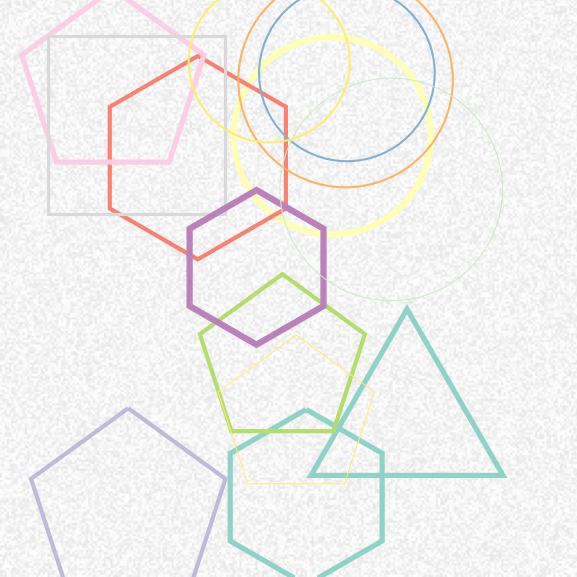[{"shape": "hexagon", "thickness": 2.5, "radius": 0.76, "center": [0.53, 0.138]}, {"shape": "triangle", "thickness": 2.5, "radius": 0.96, "center": [0.705, 0.272]}, {"shape": "circle", "thickness": 3, "radius": 0.85, "center": [0.576, 0.764]}, {"shape": "pentagon", "thickness": 2, "radius": 0.88, "center": [0.222, 0.115]}, {"shape": "hexagon", "thickness": 2, "radius": 0.88, "center": [0.343, 0.726]}, {"shape": "circle", "thickness": 1, "radius": 0.76, "center": [0.601, 0.872]}, {"shape": "circle", "thickness": 1, "radius": 0.93, "center": [0.598, 0.86]}, {"shape": "pentagon", "thickness": 2, "radius": 0.75, "center": [0.489, 0.374]}, {"shape": "pentagon", "thickness": 2.5, "radius": 0.83, "center": [0.195, 0.853]}, {"shape": "square", "thickness": 1.5, "radius": 0.77, "center": [0.237, 0.783]}, {"shape": "hexagon", "thickness": 3, "radius": 0.67, "center": [0.444, 0.536]}, {"shape": "circle", "thickness": 0.5, "radius": 0.96, "center": [0.678, 0.671]}, {"shape": "pentagon", "thickness": 0.5, "radius": 0.71, "center": [0.513, 0.277]}, {"shape": "circle", "thickness": 1, "radius": 0.7, "center": [0.466, 0.892]}]